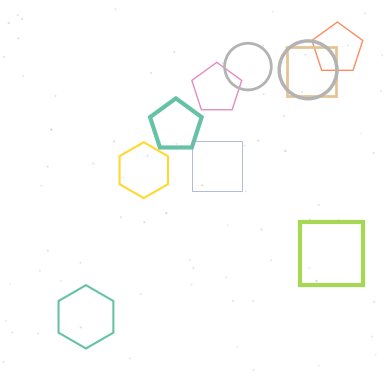[{"shape": "pentagon", "thickness": 3, "radius": 0.35, "center": [0.457, 0.674]}, {"shape": "hexagon", "thickness": 1.5, "radius": 0.41, "center": [0.223, 0.177]}, {"shape": "pentagon", "thickness": 1, "radius": 0.35, "center": [0.876, 0.873]}, {"shape": "square", "thickness": 0.5, "radius": 0.33, "center": [0.564, 0.568]}, {"shape": "pentagon", "thickness": 1, "radius": 0.34, "center": [0.563, 0.77]}, {"shape": "square", "thickness": 3, "radius": 0.41, "center": [0.861, 0.342]}, {"shape": "hexagon", "thickness": 1.5, "radius": 0.36, "center": [0.373, 0.558]}, {"shape": "square", "thickness": 2, "radius": 0.32, "center": [0.809, 0.814]}, {"shape": "circle", "thickness": 2.5, "radius": 0.38, "center": [0.8, 0.819]}, {"shape": "circle", "thickness": 2, "radius": 0.3, "center": [0.644, 0.827]}]